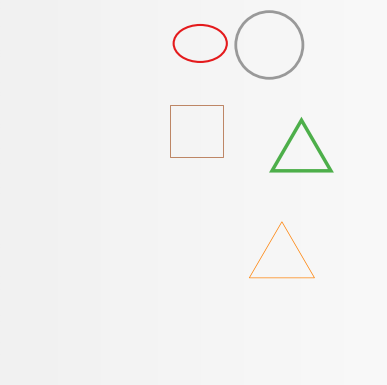[{"shape": "oval", "thickness": 1.5, "radius": 0.34, "center": [0.517, 0.887]}, {"shape": "triangle", "thickness": 2.5, "radius": 0.44, "center": [0.778, 0.6]}, {"shape": "triangle", "thickness": 0.5, "radius": 0.49, "center": [0.727, 0.327]}, {"shape": "square", "thickness": 0.5, "radius": 0.34, "center": [0.507, 0.659]}, {"shape": "circle", "thickness": 2, "radius": 0.43, "center": [0.695, 0.883]}]